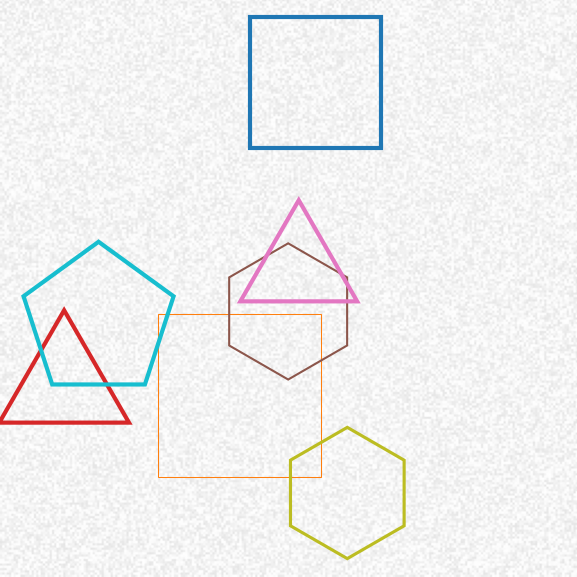[{"shape": "square", "thickness": 2, "radius": 0.57, "center": [0.547, 0.857]}, {"shape": "square", "thickness": 0.5, "radius": 0.71, "center": [0.414, 0.315]}, {"shape": "triangle", "thickness": 2, "radius": 0.65, "center": [0.111, 0.332]}, {"shape": "hexagon", "thickness": 1, "radius": 0.59, "center": [0.499, 0.46]}, {"shape": "triangle", "thickness": 2, "radius": 0.58, "center": [0.517, 0.536]}, {"shape": "hexagon", "thickness": 1.5, "radius": 0.57, "center": [0.601, 0.145]}, {"shape": "pentagon", "thickness": 2, "radius": 0.68, "center": [0.171, 0.444]}]